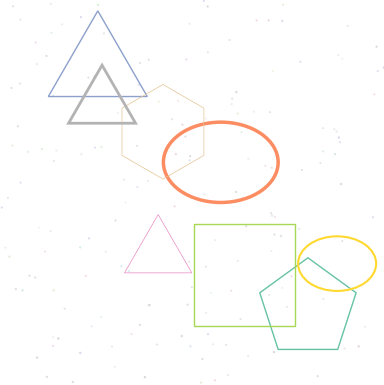[{"shape": "pentagon", "thickness": 1, "radius": 0.66, "center": [0.8, 0.199]}, {"shape": "oval", "thickness": 2.5, "radius": 0.75, "center": [0.573, 0.578]}, {"shape": "triangle", "thickness": 1, "radius": 0.74, "center": [0.254, 0.823]}, {"shape": "triangle", "thickness": 0.5, "radius": 0.5, "center": [0.411, 0.342]}, {"shape": "square", "thickness": 1, "radius": 0.66, "center": [0.635, 0.285]}, {"shape": "oval", "thickness": 1.5, "radius": 0.51, "center": [0.876, 0.315]}, {"shape": "hexagon", "thickness": 0.5, "radius": 0.61, "center": [0.423, 0.658]}, {"shape": "triangle", "thickness": 2, "radius": 0.5, "center": [0.265, 0.73]}]